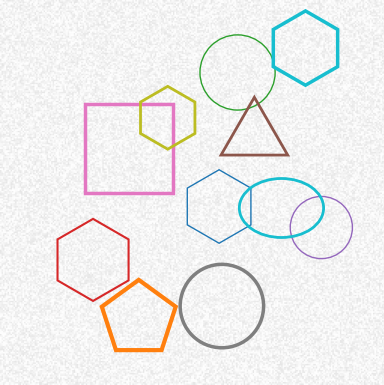[{"shape": "hexagon", "thickness": 1, "radius": 0.48, "center": [0.569, 0.464]}, {"shape": "pentagon", "thickness": 3, "radius": 0.5, "center": [0.36, 0.172]}, {"shape": "circle", "thickness": 1, "radius": 0.49, "center": [0.617, 0.812]}, {"shape": "hexagon", "thickness": 1.5, "radius": 0.53, "center": [0.242, 0.325]}, {"shape": "circle", "thickness": 1, "radius": 0.4, "center": [0.835, 0.409]}, {"shape": "triangle", "thickness": 2, "radius": 0.5, "center": [0.661, 0.647]}, {"shape": "square", "thickness": 2.5, "radius": 0.58, "center": [0.335, 0.614]}, {"shape": "circle", "thickness": 2.5, "radius": 0.54, "center": [0.576, 0.205]}, {"shape": "hexagon", "thickness": 2, "radius": 0.41, "center": [0.436, 0.694]}, {"shape": "oval", "thickness": 2, "radius": 0.55, "center": [0.731, 0.46]}, {"shape": "hexagon", "thickness": 2.5, "radius": 0.48, "center": [0.793, 0.875]}]